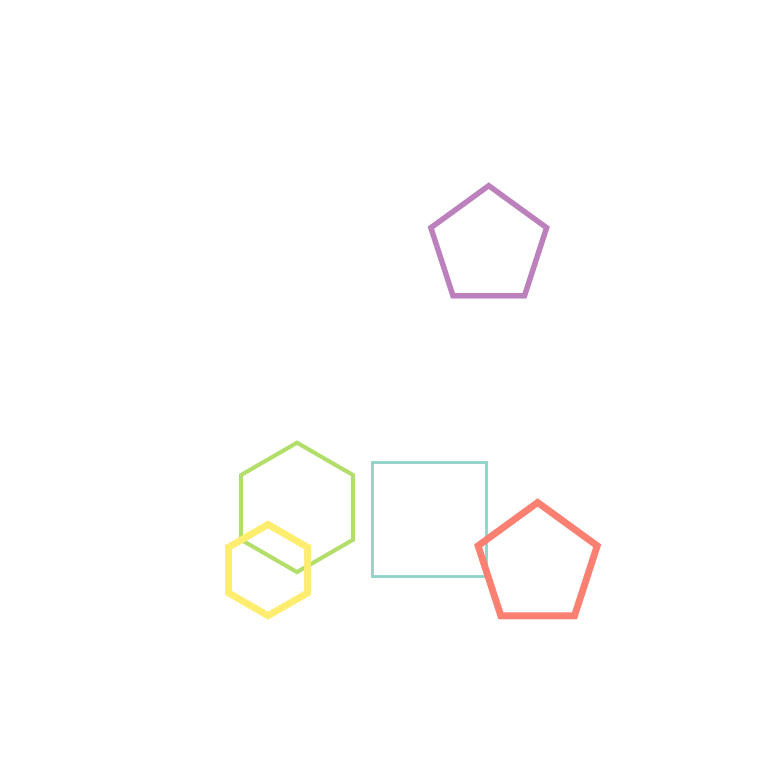[{"shape": "square", "thickness": 1, "radius": 0.37, "center": [0.557, 0.326]}, {"shape": "pentagon", "thickness": 2.5, "radius": 0.41, "center": [0.698, 0.266]}, {"shape": "hexagon", "thickness": 1.5, "radius": 0.42, "center": [0.386, 0.341]}, {"shape": "pentagon", "thickness": 2, "radius": 0.4, "center": [0.635, 0.68]}, {"shape": "hexagon", "thickness": 2.5, "radius": 0.3, "center": [0.348, 0.26]}]